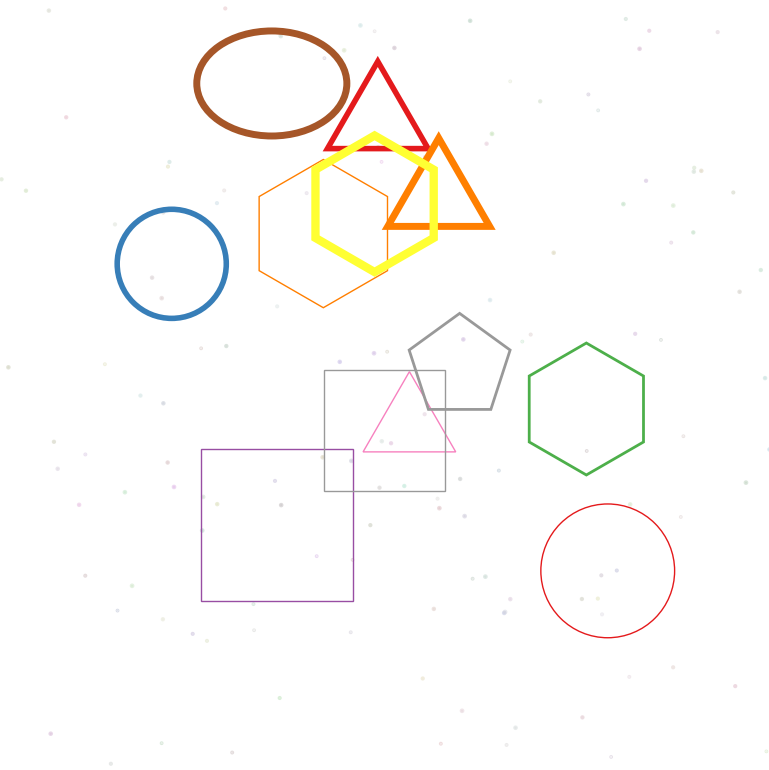[{"shape": "circle", "thickness": 0.5, "radius": 0.43, "center": [0.789, 0.259]}, {"shape": "triangle", "thickness": 2, "radius": 0.38, "center": [0.491, 0.845]}, {"shape": "circle", "thickness": 2, "radius": 0.35, "center": [0.223, 0.657]}, {"shape": "hexagon", "thickness": 1, "radius": 0.43, "center": [0.762, 0.469]}, {"shape": "square", "thickness": 0.5, "radius": 0.49, "center": [0.359, 0.318]}, {"shape": "hexagon", "thickness": 0.5, "radius": 0.48, "center": [0.42, 0.697]}, {"shape": "triangle", "thickness": 2.5, "radius": 0.38, "center": [0.57, 0.744]}, {"shape": "hexagon", "thickness": 3, "radius": 0.44, "center": [0.486, 0.735]}, {"shape": "oval", "thickness": 2.5, "radius": 0.49, "center": [0.353, 0.892]}, {"shape": "triangle", "thickness": 0.5, "radius": 0.35, "center": [0.532, 0.448]}, {"shape": "pentagon", "thickness": 1, "radius": 0.34, "center": [0.597, 0.524]}, {"shape": "square", "thickness": 0.5, "radius": 0.39, "center": [0.499, 0.441]}]